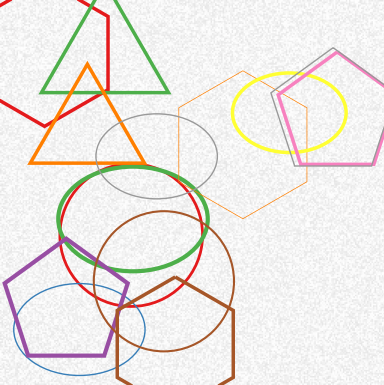[{"shape": "hexagon", "thickness": 2.5, "radius": 0.95, "center": [0.116, 0.862]}, {"shape": "circle", "thickness": 2, "radius": 0.93, "center": [0.341, 0.389]}, {"shape": "oval", "thickness": 1, "radius": 0.85, "center": [0.206, 0.144]}, {"shape": "triangle", "thickness": 2.5, "radius": 0.95, "center": [0.273, 0.855]}, {"shape": "oval", "thickness": 3, "radius": 0.97, "center": [0.345, 0.431]}, {"shape": "pentagon", "thickness": 3, "radius": 0.84, "center": [0.172, 0.212]}, {"shape": "hexagon", "thickness": 0.5, "radius": 0.96, "center": [0.631, 0.624]}, {"shape": "triangle", "thickness": 2.5, "radius": 0.86, "center": [0.227, 0.662]}, {"shape": "oval", "thickness": 2.5, "radius": 0.74, "center": [0.751, 0.707]}, {"shape": "circle", "thickness": 1.5, "radius": 0.91, "center": [0.426, 0.269]}, {"shape": "hexagon", "thickness": 2.5, "radius": 0.87, "center": [0.455, 0.107]}, {"shape": "pentagon", "thickness": 2.5, "radius": 0.81, "center": [0.876, 0.704]}, {"shape": "oval", "thickness": 1, "radius": 0.79, "center": [0.407, 0.594]}, {"shape": "pentagon", "thickness": 1, "radius": 0.85, "center": [0.865, 0.706]}]